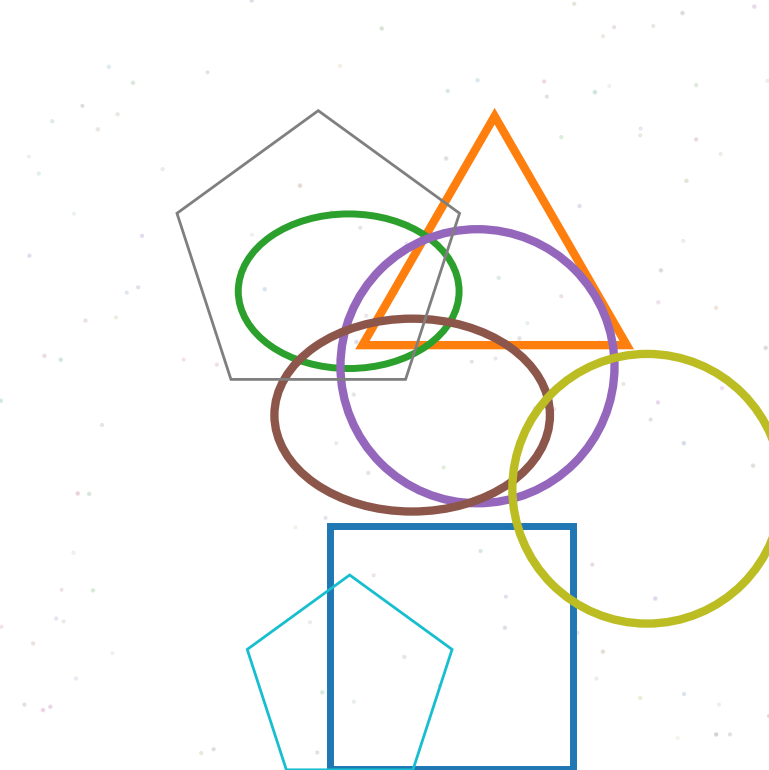[{"shape": "square", "thickness": 2.5, "radius": 0.79, "center": [0.587, 0.159]}, {"shape": "triangle", "thickness": 3, "radius": 0.99, "center": [0.642, 0.651]}, {"shape": "oval", "thickness": 2.5, "radius": 0.72, "center": [0.453, 0.622]}, {"shape": "circle", "thickness": 3, "radius": 0.89, "center": [0.62, 0.524]}, {"shape": "oval", "thickness": 3, "radius": 0.89, "center": [0.535, 0.461]}, {"shape": "pentagon", "thickness": 1, "radius": 0.96, "center": [0.413, 0.663]}, {"shape": "circle", "thickness": 3, "radius": 0.88, "center": [0.84, 0.365]}, {"shape": "pentagon", "thickness": 1, "radius": 0.7, "center": [0.454, 0.113]}]